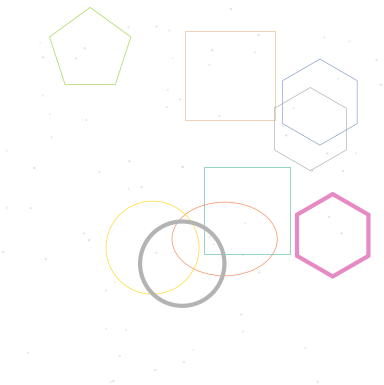[{"shape": "square", "thickness": 0.5, "radius": 0.56, "center": [0.641, 0.454]}, {"shape": "oval", "thickness": 0.5, "radius": 0.68, "center": [0.583, 0.379]}, {"shape": "hexagon", "thickness": 0.5, "radius": 0.56, "center": [0.831, 0.735]}, {"shape": "hexagon", "thickness": 3, "radius": 0.54, "center": [0.864, 0.389]}, {"shape": "pentagon", "thickness": 0.5, "radius": 0.55, "center": [0.234, 0.87]}, {"shape": "circle", "thickness": 0.5, "radius": 0.6, "center": [0.396, 0.357]}, {"shape": "square", "thickness": 0.5, "radius": 0.58, "center": [0.598, 0.804]}, {"shape": "hexagon", "thickness": 0.5, "radius": 0.54, "center": [0.806, 0.665]}, {"shape": "circle", "thickness": 3, "radius": 0.55, "center": [0.473, 0.315]}]